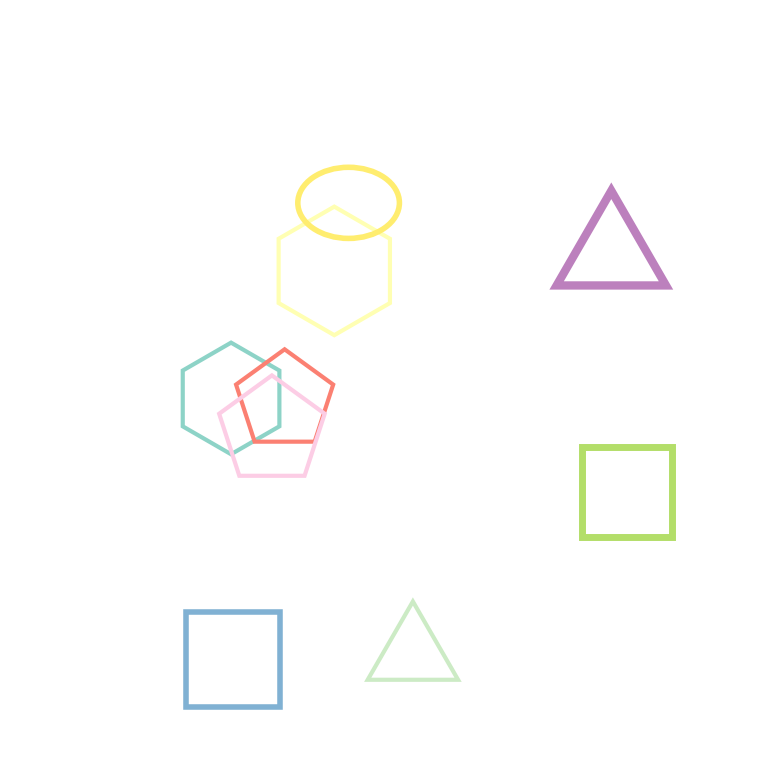[{"shape": "hexagon", "thickness": 1.5, "radius": 0.36, "center": [0.3, 0.483]}, {"shape": "hexagon", "thickness": 1.5, "radius": 0.42, "center": [0.434, 0.648]}, {"shape": "pentagon", "thickness": 1.5, "radius": 0.33, "center": [0.37, 0.48]}, {"shape": "square", "thickness": 2, "radius": 0.31, "center": [0.303, 0.143]}, {"shape": "square", "thickness": 2.5, "radius": 0.29, "center": [0.814, 0.362]}, {"shape": "pentagon", "thickness": 1.5, "radius": 0.36, "center": [0.353, 0.44]}, {"shape": "triangle", "thickness": 3, "radius": 0.41, "center": [0.794, 0.67]}, {"shape": "triangle", "thickness": 1.5, "radius": 0.34, "center": [0.536, 0.151]}, {"shape": "oval", "thickness": 2, "radius": 0.33, "center": [0.453, 0.737]}]